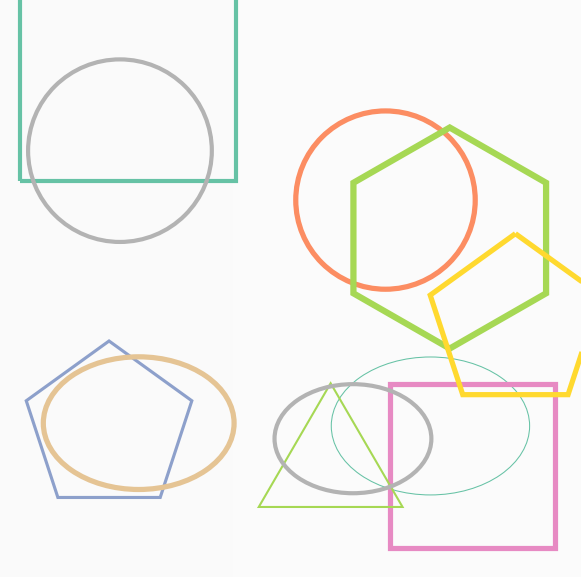[{"shape": "square", "thickness": 2, "radius": 0.93, "center": [0.22, 0.872]}, {"shape": "oval", "thickness": 0.5, "radius": 0.85, "center": [0.741, 0.262]}, {"shape": "circle", "thickness": 2.5, "radius": 0.77, "center": [0.663, 0.653]}, {"shape": "pentagon", "thickness": 1.5, "radius": 0.75, "center": [0.188, 0.259]}, {"shape": "square", "thickness": 2.5, "radius": 0.71, "center": [0.813, 0.192]}, {"shape": "hexagon", "thickness": 3, "radius": 0.96, "center": [0.774, 0.587]}, {"shape": "triangle", "thickness": 1, "radius": 0.71, "center": [0.569, 0.193]}, {"shape": "pentagon", "thickness": 2.5, "radius": 0.77, "center": [0.887, 0.44]}, {"shape": "oval", "thickness": 2.5, "radius": 0.82, "center": [0.239, 0.266]}, {"shape": "circle", "thickness": 2, "radius": 0.79, "center": [0.206, 0.738]}, {"shape": "oval", "thickness": 2, "radius": 0.67, "center": [0.607, 0.239]}]